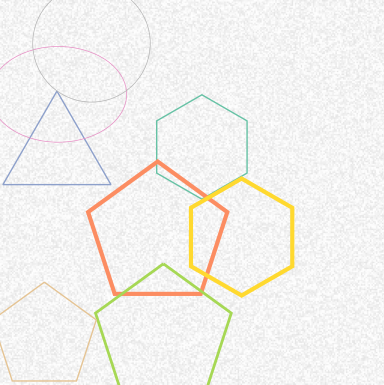[{"shape": "hexagon", "thickness": 1, "radius": 0.68, "center": [0.524, 0.618]}, {"shape": "pentagon", "thickness": 3, "radius": 0.95, "center": [0.41, 0.39]}, {"shape": "triangle", "thickness": 1, "radius": 0.81, "center": [0.148, 0.601]}, {"shape": "oval", "thickness": 0.5, "radius": 0.89, "center": [0.151, 0.755]}, {"shape": "pentagon", "thickness": 2, "radius": 0.93, "center": [0.424, 0.129]}, {"shape": "hexagon", "thickness": 3, "radius": 0.76, "center": [0.628, 0.384]}, {"shape": "pentagon", "thickness": 1, "radius": 0.71, "center": [0.115, 0.125]}, {"shape": "circle", "thickness": 0.5, "radius": 0.76, "center": [0.238, 0.887]}]